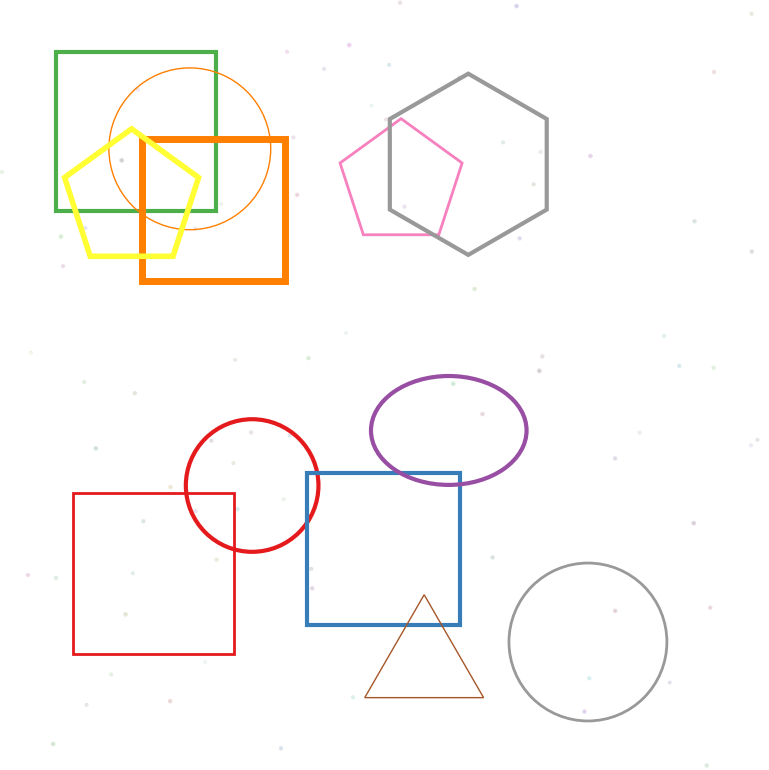[{"shape": "square", "thickness": 1, "radius": 0.52, "center": [0.199, 0.256]}, {"shape": "circle", "thickness": 1.5, "radius": 0.43, "center": [0.327, 0.369]}, {"shape": "square", "thickness": 1.5, "radius": 0.5, "center": [0.498, 0.287]}, {"shape": "square", "thickness": 1.5, "radius": 0.52, "center": [0.177, 0.829]}, {"shape": "oval", "thickness": 1.5, "radius": 0.51, "center": [0.583, 0.441]}, {"shape": "square", "thickness": 2.5, "radius": 0.46, "center": [0.277, 0.727]}, {"shape": "circle", "thickness": 0.5, "radius": 0.53, "center": [0.246, 0.807]}, {"shape": "pentagon", "thickness": 2, "radius": 0.46, "center": [0.171, 0.741]}, {"shape": "triangle", "thickness": 0.5, "radius": 0.45, "center": [0.551, 0.139]}, {"shape": "pentagon", "thickness": 1, "radius": 0.42, "center": [0.521, 0.763]}, {"shape": "circle", "thickness": 1, "radius": 0.51, "center": [0.764, 0.166]}, {"shape": "hexagon", "thickness": 1.5, "radius": 0.59, "center": [0.608, 0.787]}]